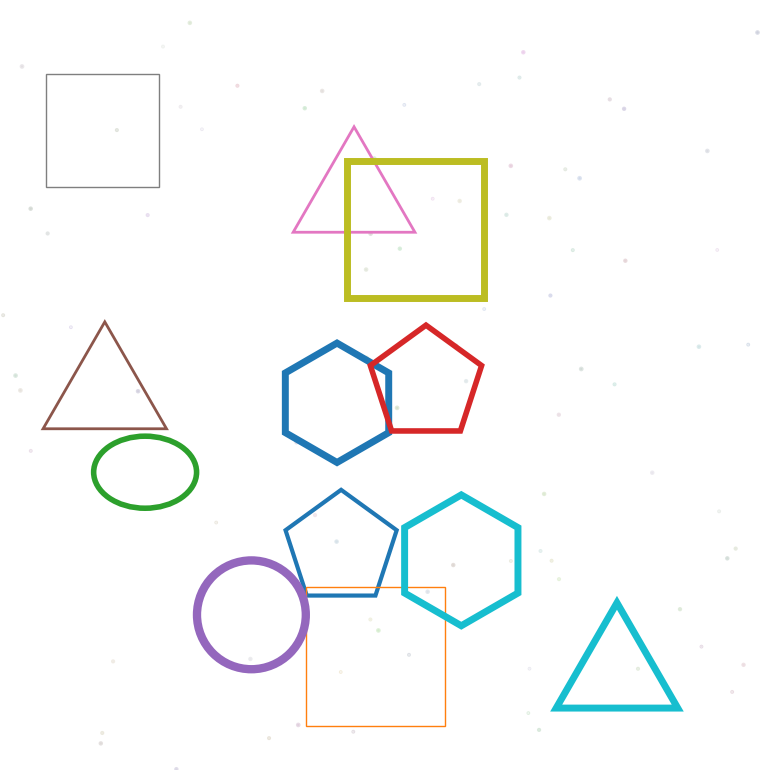[{"shape": "pentagon", "thickness": 1.5, "radius": 0.38, "center": [0.443, 0.288]}, {"shape": "hexagon", "thickness": 2.5, "radius": 0.39, "center": [0.438, 0.477]}, {"shape": "square", "thickness": 0.5, "radius": 0.45, "center": [0.487, 0.148]}, {"shape": "oval", "thickness": 2, "radius": 0.33, "center": [0.188, 0.387]}, {"shape": "pentagon", "thickness": 2, "radius": 0.38, "center": [0.553, 0.502]}, {"shape": "circle", "thickness": 3, "radius": 0.35, "center": [0.326, 0.202]}, {"shape": "triangle", "thickness": 1, "radius": 0.46, "center": [0.136, 0.489]}, {"shape": "triangle", "thickness": 1, "radius": 0.46, "center": [0.46, 0.744]}, {"shape": "square", "thickness": 0.5, "radius": 0.37, "center": [0.134, 0.83]}, {"shape": "square", "thickness": 2.5, "radius": 0.44, "center": [0.54, 0.702]}, {"shape": "triangle", "thickness": 2.5, "radius": 0.46, "center": [0.801, 0.126]}, {"shape": "hexagon", "thickness": 2.5, "radius": 0.42, "center": [0.599, 0.272]}]